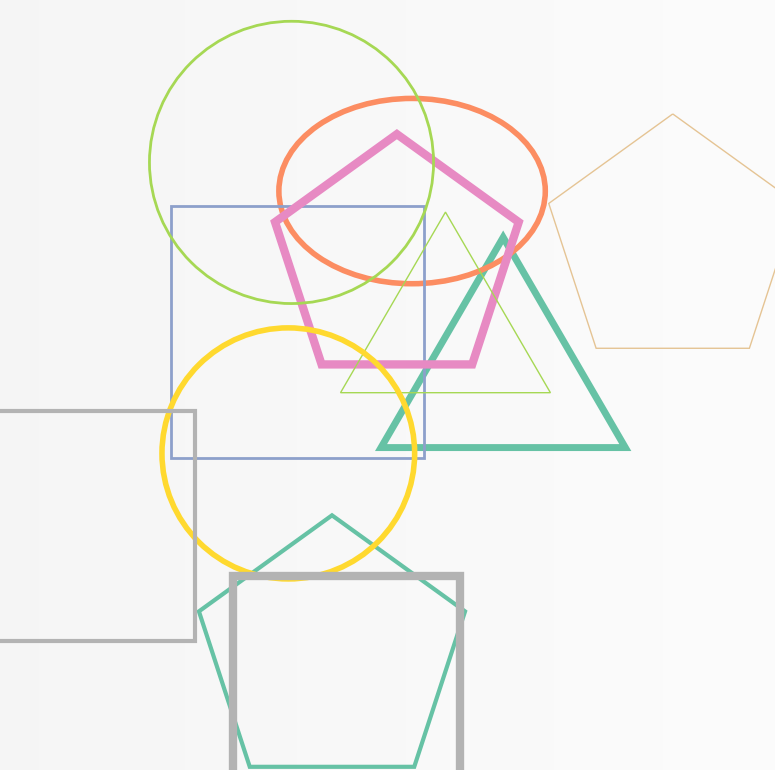[{"shape": "triangle", "thickness": 2.5, "radius": 0.91, "center": [0.649, 0.51]}, {"shape": "pentagon", "thickness": 1.5, "radius": 0.9, "center": [0.428, 0.15]}, {"shape": "oval", "thickness": 2, "radius": 0.86, "center": [0.532, 0.752]}, {"shape": "square", "thickness": 1, "radius": 0.82, "center": [0.384, 0.569]}, {"shape": "pentagon", "thickness": 3, "radius": 0.83, "center": [0.512, 0.66]}, {"shape": "triangle", "thickness": 0.5, "radius": 0.78, "center": [0.575, 0.568]}, {"shape": "circle", "thickness": 1, "radius": 0.92, "center": [0.376, 0.789]}, {"shape": "circle", "thickness": 2, "radius": 0.82, "center": [0.372, 0.411]}, {"shape": "pentagon", "thickness": 0.5, "radius": 0.84, "center": [0.868, 0.684]}, {"shape": "square", "thickness": 1.5, "radius": 0.75, "center": [0.103, 0.317]}, {"shape": "square", "thickness": 3, "radius": 0.73, "center": [0.447, 0.106]}]